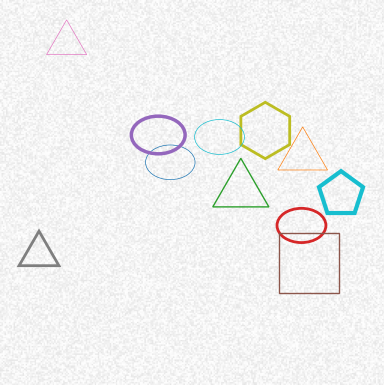[{"shape": "oval", "thickness": 0.5, "radius": 0.32, "center": [0.442, 0.578]}, {"shape": "triangle", "thickness": 0.5, "radius": 0.37, "center": [0.786, 0.596]}, {"shape": "triangle", "thickness": 1, "radius": 0.42, "center": [0.626, 0.505]}, {"shape": "oval", "thickness": 2, "radius": 0.32, "center": [0.783, 0.414]}, {"shape": "oval", "thickness": 2.5, "radius": 0.35, "center": [0.411, 0.649]}, {"shape": "square", "thickness": 1, "radius": 0.39, "center": [0.803, 0.317]}, {"shape": "triangle", "thickness": 0.5, "radius": 0.3, "center": [0.173, 0.888]}, {"shape": "triangle", "thickness": 2, "radius": 0.3, "center": [0.101, 0.34]}, {"shape": "hexagon", "thickness": 2, "radius": 0.37, "center": [0.689, 0.661]}, {"shape": "oval", "thickness": 0.5, "radius": 0.32, "center": [0.57, 0.644]}, {"shape": "pentagon", "thickness": 3, "radius": 0.3, "center": [0.886, 0.495]}]